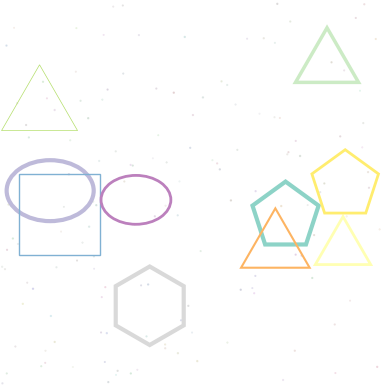[{"shape": "pentagon", "thickness": 3, "radius": 0.45, "center": [0.742, 0.438]}, {"shape": "triangle", "thickness": 2, "radius": 0.42, "center": [0.891, 0.354]}, {"shape": "oval", "thickness": 3, "radius": 0.57, "center": [0.13, 0.505]}, {"shape": "square", "thickness": 1, "radius": 0.52, "center": [0.155, 0.444]}, {"shape": "triangle", "thickness": 1.5, "radius": 0.51, "center": [0.715, 0.356]}, {"shape": "triangle", "thickness": 0.5, "radius": 0.57, "center": [0.103, 0.718]}, {"shape": "hexagon", "thickness": 3, "radius": 0.51, "center": [0.389, 0.206]}, {"shape": "oval", "thickness": 2, "radius": 0.45, "center": [0.353, 0.481]}, {"shape": "triangle", "thickness": 2.5, "radius": 0.47, "center": [0.849, 0.833]}, {"shape": "pentagon", "thickness": 2, "radius": 0.45, "center": [0.897, 0.52]}]